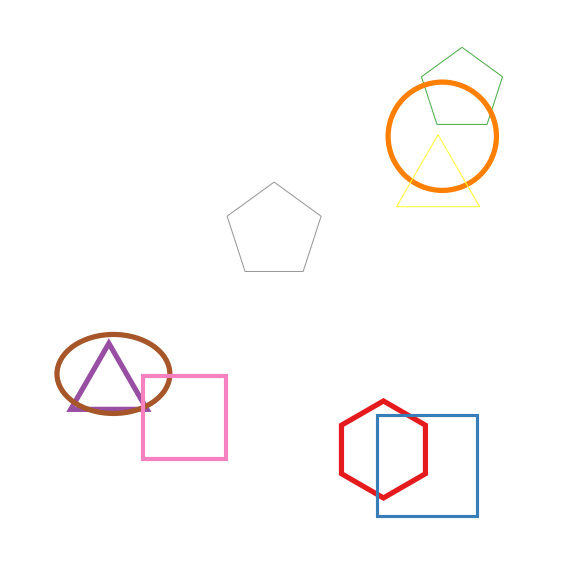[{"shape": "hexagon", "thickness": 2.5, "radius": 0.42, "center": [0.664, 0.221]}, {"shape": "square", "thickness": 1.5, "radius": 0.44, "center": [0.739, 0.193]}, {"shape": "pentagon", "thickness": 0.5, "radius": 0.37, "center": [0.8, 0.843]}, {"shape": "triangle", "thickness": 2.5, "radius": 0.38, "center": [0.189, 0.328]}, {"shape": "circle", "thickness": 2.5, "radius": 0.47, "center": [0.766, 0.763]}, {"shape": "triangle", "thickness": 0.5, "radius": 0.42, "center": [0.759, 0.683]}, {"shape": "oval", "thickness": 2.5, "radius": 0.49, "center": [0.196, 0.352]}, {"shape": "square", "thickness": 2, "radius": 0.36, "center": [0.32, 0.276]}, {"shape": "pentagon", "thickness": 0.5, "radius": 0.43, "center": [0.475, 0.598]}]